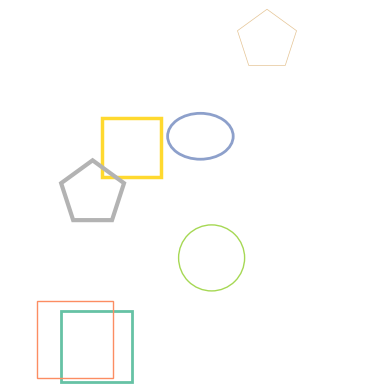[{"shape": "square", "thickness": 2, "radius": 0.46, "center": [0.251, 0.1]}, {"shape": "square", "thickness": 1, "radius": 0.5, "center": [0.195, 0.119]}, {"shape": "oval", "thickness": 2, "radius": 0.43, "center": [0.521, 0.646]}, {"shape": "circle", "thickness": 1, "radius": 0.43, "center": [0.55, 0.33]}, {"shape": "square", "thickness": 2.5, "radius": 0.38, "center": [0.342, 0.617]}, {"shape": "pentagon", "thickness": 0.5, "radius": 0.4, "center": [0.694, 0.895]}, {"shape": "pentagon", "thickness": 3, "radius": 0.43, "center": [0.24, 0.498]}]